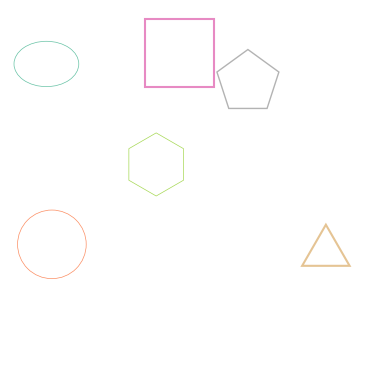[{"shape": "oval", "thickness": 0.5, "radius": 0.42, "center": [0.121, 0.834]}, {"shape": "circle", "thickness": 0.5, "radius": 0.45, "center": [0.135, 0.365]}, {"shape": "square", "thickness": 1.5, "radius": 0.45, "center": [0.466, 0.863]}, {"shape": "hexagon", "thickness": 0.5, "radius": 0.41, "center": [0.406, 0.573]}, {"shape": "triangle", "thickness": 1.5, "radius": 0.36, "center": [0.846, 0.345]}, {"shape": "pentagon", "thickness": 1, "radius": 0.42, "center": [0.644, 0.787]}]